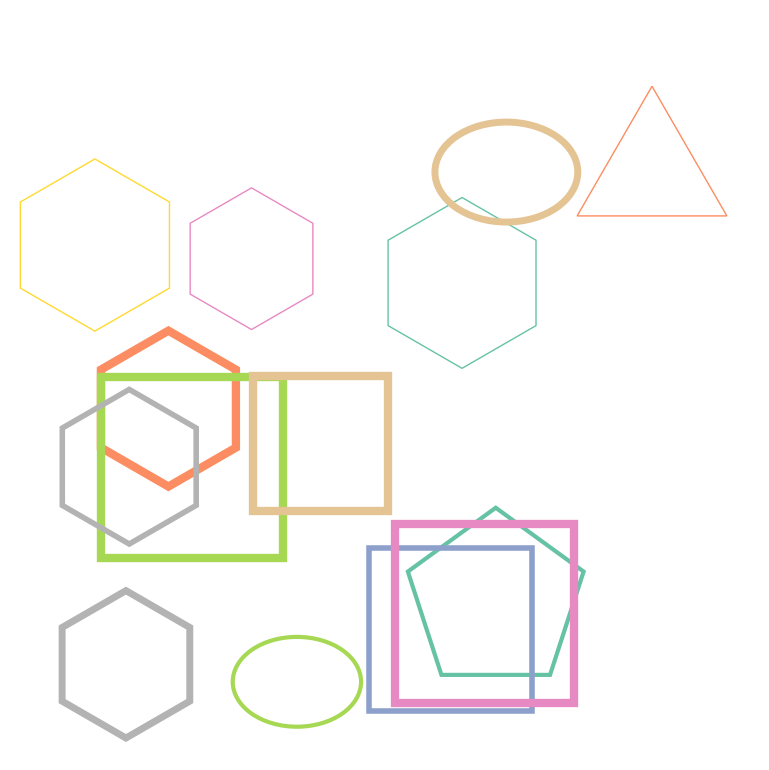[{"shape": "pentagon", "thickness": 1.5, "radius": 0.6, "center": [0.644, 0.221]}, {"shape": "hexagon", "thickness": 0.5, "radius": 0.55, "center": [0.6, 0.633]}, {"shape": "hexagon", "thickness": 3, "radius": 0.51, "center": [0.219, 0.469]}, {"shape": "triangle", "thickness": 0.5, "radius": 0.56, "center": [0.847, 0.776]}, {"shape": "square", "thickness": 2, "radius": 0.53, "center": [0.585, 0.183]}, {"shape": "hexagon", "thickness": 0.5, "radius": 0.46, "center": [0.327, 0.664]}, {"shape": "square", "thickness": 3, "radius": 0.58, "center": [0.629, 0.203]}, {"shape": "oval", "thickness": 1.5, "radius": 0.42, "center": [0.386, 0.115]}, {"shape": "square", "thickness": 3, "radius": 0.59, "center": [0.249, 0.393]}, {"shape": "hexagon", "thickness": 0.5, "radius": 0.56, "center": [0.123, 0.682]}, {"shape": "square", "thickness": 3, "radius": 0.44, "center": [0.416, 0.424]}, {"shape": "oval", "thickness": 2.5, "radius": 0.46, "center": [0.658, 0.777]}, {"shape": "hexagon", "thickness": 2.5, "radius": 0.48, "center": [0.164, 0.137]}, {"shape": "hexagon", "thickness": 2, "radius": 0.5, "center": [0.168, 0.394]}]